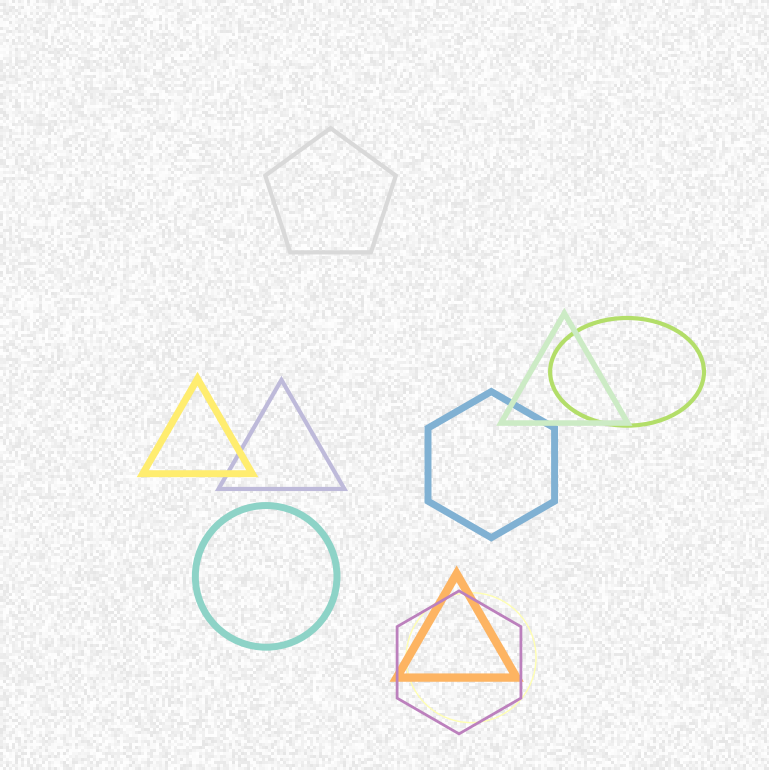[{"shape": "circle", "thickness": 2.5, "radius": 0.46, "center": [0.346, 0.251]}, {"shape": "circle", "thickness": 0.5, "radius": 0.42, "center": [0.612, 0.146]}, {"shape": "triangle", "thickness": 1.5, "radius": 0.47, "center": [0.366, 0.412]}, {"shape": "hexagon", "thickness": 2.5, "radius": 0.47, "center": [0.638, 0.397]}, {"shape": "triangle", "thickness": 3, "radius": 0.45, "center": [0.593, 0.165]}, {"shape": "oval", "thickness": 1.5, "radius": 0.5, "center": [0.814, 0.517]}, {"shape": "pentagon", "thickness": 1.5, "radius": 0.45, "center": [0.429, 0.744]}, {"shape": "hexagon", "thickness": 1, "radius": 0.46, "center": [0.596, 0.14]}, {"shape": "triangle", "thickness": 2, "radius": 0.48, "center": [0.733, 0.498]}, {"shape": "triangle", "thickness": 2.5, "radius": 0.41, "center": [0.257, 0.426]}]